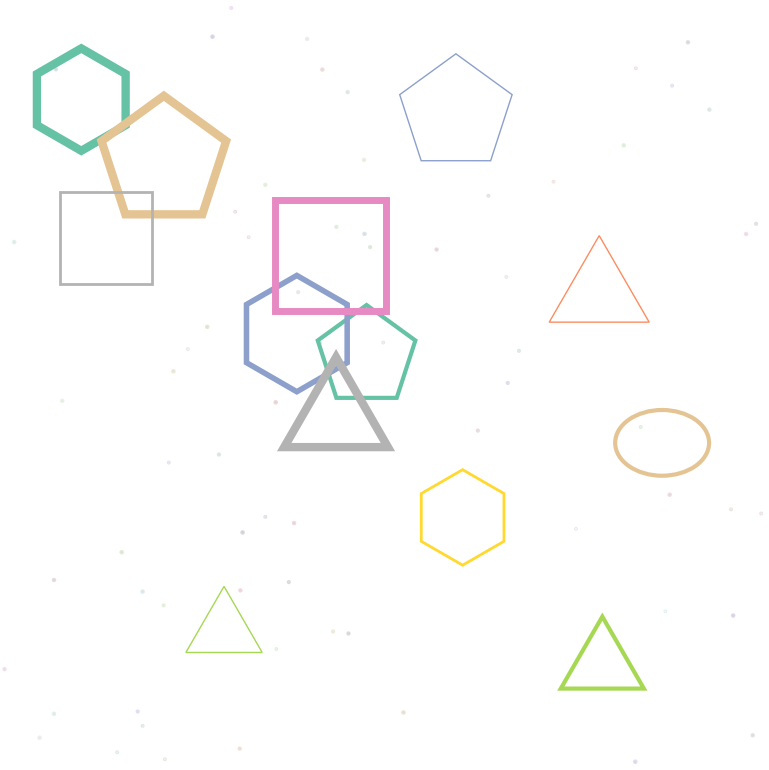[{"shape": "pentagon", "thickness": 1.5, "radius": 0.33, "center": [0.476, 0.537]}, {"shape": "hexagon", "thickness": 3, "radius": 0.33, "center": [0.106, 0.871]}, {"shape": "triangle", "thickness": 0.5, "radius": 0.37, "center": [0.778, 0.619]}, {"shape": "pentagon", "thickness": 0.5, "radius": 0.38, "center": [0.592, 0.853]}, {"shape": "hexagon", "thickness": 2, "radius": 0.38, "center": [0.385, 0.567]}, {"shape": "square", "thickness": 2.5, "radius": 0.36, "center": [0.429, 0.668]}, {"shape": "triangle", "thickness": 1.5, "radius": 0.31, "center": [0.782, 0.137]}, {"shape": "triangle", "thickness": 0.5, "radius": 0.29, "center": [0.291, 0.181]}, {"shape": "hexagon", "thickness": 1, "radius": 0.31, "center": [0.601, 0.328]}, {"shape": "pentagon", "thickness": 3, "radius": 0.43, "center": [0.213, 0.79]}, {"shape": "oval", "thickness": 1.5, "radius": 0.3, "center": [0.86, 0.425]}, {"shape": "square", "thickness": 1, "radius": 0.3, "center": [0.138, 0.691]}, {"shape": "triangle", "thickness": 3, "radius": 0.39, "center": [0.436, 0.458]}]